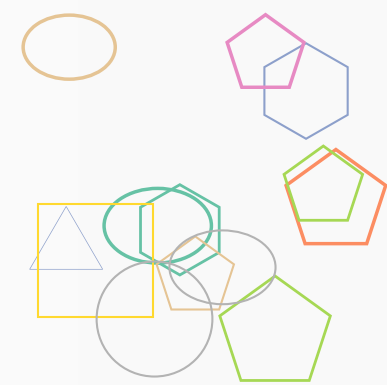[{"shape": "oval", "thickness": 2.5, "radius": 0.69, "center": [0.407, 0.414]}, {"shape": "hexagon", "thickness": 2, "radius": 0.59, "center": [0.464, 0.403]}, {"shape": "pentagon", "thickness": 2.5, "radius": 0.68, "center": [0.867, 0.476]}, {"shape": "hexagon", "thickness": 1.5, "radius": 0.62, "center": [0.79, 0.764]}, {"shape": "triangle", "thickness": 0.5, "radius": 0.54, "center": [0.171, 0.355]}, {"shape": "pentagon", "thickness": 2.5, "radius": 0.52, "center": [0.685, 0.858]}, {"shape": "pentagon", "thickness": 2, "radius": 0.53, "center": [0.834, 0.514]}, {"shape": "pentagon", "thickness": 2, "radius": 0.75, "center": [0.71, 0.133]}, {"shape": "square", "thickness": 1.5, "radius": 0.74, "center": [0.246, 0.323]}, {"shape": "pentagon", "thickness": 1.5, "radius": 0.52, "center": [0.504, 0.281]}, {"shape": "oval", "thickness": 2.5, "radius": 0.59, "center": [0.179, 0.878]}, {"shape": "circle", "thickness": 1.5, "radius": 0.75, "center": [0.399, 0.171]}, {"shape": "oval", "thickness": 1.5, "radius": 0.68, "center": [0.574, 0.306]}]